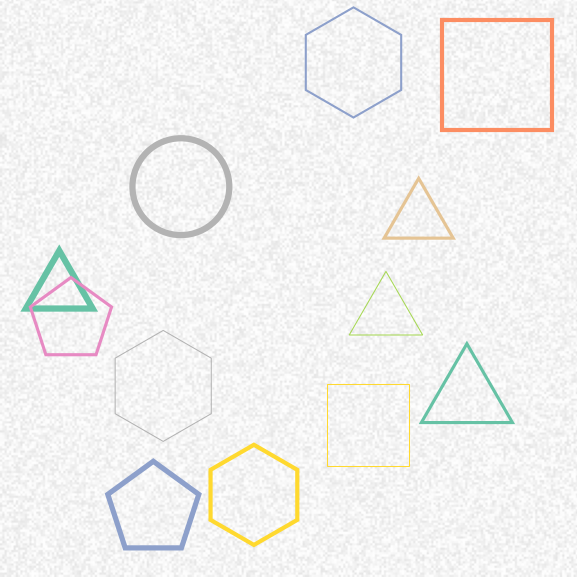[{"shape": "triangle", "thickness": 1.5, "radius": 0.46, "center": [0.808, 0.313]}, {"shape": "triangle", "thickness": 3, "radius": 0.33, "center": [0.103, 0.498]}, {"shape": "square", "thickness": 2, "radius": 0.48, "center": [0.86, 0.869]}, {"shape": "pentagon", "thickness": 2.5, "radius": 0.41, "center": [0.265, 0.117]}, {"shape": "hexagon", "thickness": 1, "radius": 0.48, "center": [0.612, 0.891]}, {"shape": "pentagon", "thickness": 1.5, "radius": 0.37, "center": [0.123, 0.445]}, {"shape": "triangle", "thickness": 0.5, "radius": 0.37, "center": [0.668, 0.456]}, {"shape": "square", "thickness": 0.5, "radius": 0.36, "center": [0.638, 0.262]}, {"shape": "hexagon", "thickness": 2, "radius": 0.43, "center": [0.44, 0.142]}, {"shape": "triangle", "thickness": 1.5, "radius": 0.35, "center": [0.725, 0.621]}, {"shape": "circle", "thickness": 3, "radius": 0.42, "center": [0.313, 0.676]}, {"shape": "hexagon", "thickness": 0.5, "radius": 0.48, "center": [0.283, 0.331]}]